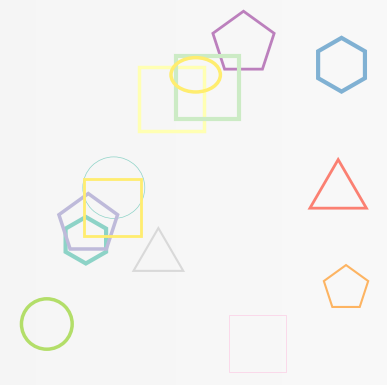[{"shape": "hexagon", "thickness": 3, "radius": 0.3, "center": [0.222, 0.376]}, {"shape": "circle", "thickness": 0.5, "radius": 0.4, "center": [0.294, 0.513]}, {"shape": "square", "thickness": 2.5, "radius": 0.42, "center": [0.443, 0.744]}, {"shape": "pentagon", "thickness": 2.5, "radius": 0.4, "center": [0.228, 0.418]}, {"shape": "triangle", "thickness": 2, "radius": 0.42, "center": [0.873, 0.501]}, {"shape": "hexagon", "thickness": 3, "radius": 0.35, "center": [0.881, 0.832]}, {"shape": "pentagon", "thickness": 1.5, "radius": 0.3, "center": [0.893, 0.251]}, {"shape": "circle", "thickness": 2.5, "radius": 0.33, "center": [0.121, 0.158]}, {"shape": "square", "thickness": 0.5, "radius": 0.37, "center": [0.664, 0.108]}, {"shape": "triangle", "thickness": 1.5, "radius": 0.37, "center": [0.409, 0.333]}, {"shape": "pentagon", "thickness": 2, "radius": 0.42, "center": [0.628, 0.888]}, {"shape": "square", "thickness": 3, "radius": 0.41, "center": [0.535, 0.772]}, {"shape": "square", "thickness": 2, "radius": 0.37, "center": [0.29, 0.462]}, {"shape": "oval", "thickness": 2.5, "radius": 0.32, "center": [0.505, 0.806]}]